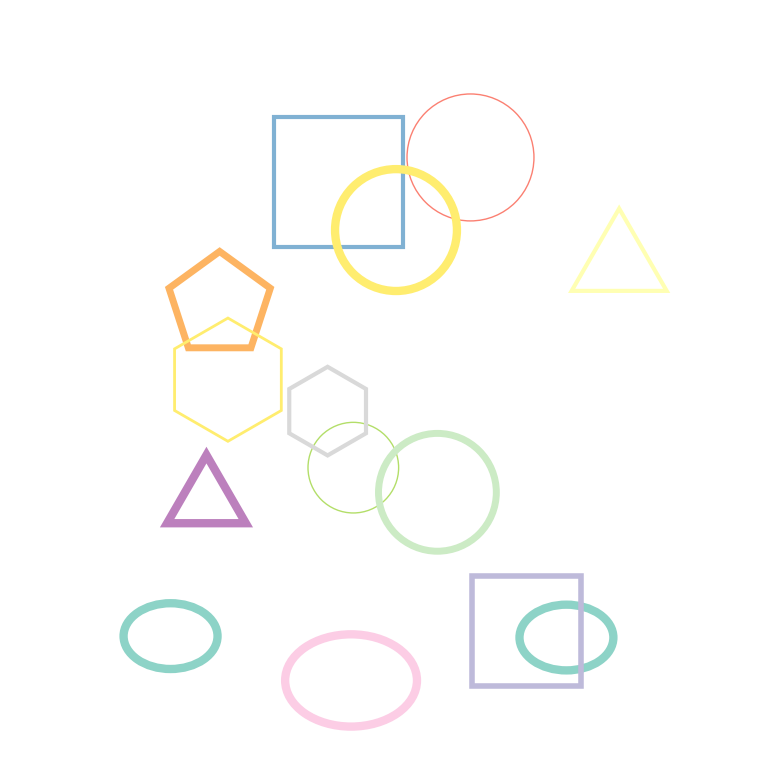[{"shape": "oval", "thickness": 3, "radius": 0.3, "center": [0.736, 0.172]}, {"shape": "oval", "thickness": 3, "radius": 0.31, "center": [0.222, 0.174]}, {"shape": "triangle", "thickness": 1.5, "radius": 0.36, "center": [0.804, 0.658]}, {"shape": "square", "thickness": 2, "radius": 0.35, "center": [0.684, 0.18]}, {"shape": "circle", "thickness": 0.5, "radius": 0.41, "center": [0.611, 0.796]}, {"shape": "square", "thickness": 1.5, "radius": 0.42, "center": [0.439, 0.764]}, {"shape": "pentagon", "thickness": 2.5, "radius": 0.35, "center": [0.285, 0.604]}, {"shape": "circle", "thickness": 0.5, "radius": 0.29, "center": [0.459, 0.393]}, {"shape": "oval", "thickness": 3, "radius": 0.43, "center": [0.456, 0.116]}, {"shape": "hexagon", "thickness": 1.5, "radius": 0.29, "center": [0.425, 0.466]}, {"shape": "triangle", "thickness": 3, "radius": 0.3, "center": [0.268, 0.35]}, {"shape": "circle", "thickness": 2.5, "radius": 0.38, "center": [0.568, 0.361]}, {"shape": "hexagon", "thickness": 1, "radius": 0.4, "center": [0.296, 0.507]}, {"shape": "circle", "thickness": 3, "radius": 0.4, "center": [0.514, 0.701]}]